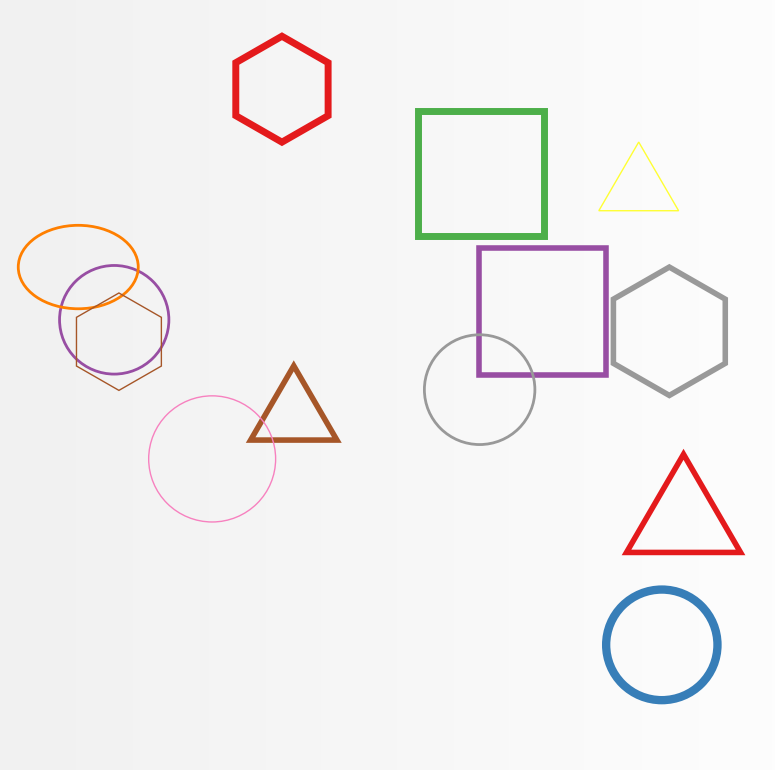[{"shape": "triangle", "thickness": 2, "radius": 0.42, "center": [0.882, 0.325]}, {"shape": "hexagon", "thickness": 2.5, "radius": 0.34, "center": [0.364, 0.884]}, {"shape": "circle", "thickness": 3, "radius": 0.36, "center": [0.854, 0.163]}, {"shape": "square", "thickness": 2.5, "radius": 0.41, "center": [0.621, 0.775]}, {"shape": "circle", "thickness": 1, "radius": 0.35, "center": [0.147, 0.585]}, {"shape": "square", "thickness": 2, "radius": 0.41, "center": [0.7, 0.595]}, {"shape": "oval", "thickness": 1, "radius": 0.39, "center": [0.101, 0.653]}, {"shape": "triangle", "thickness": 0.5, "radius": 0.3, "center": [0.824, 0.756]}, {"shape": "hexagon", "thickness": 0.5, "radius": 0.32, "center": [0.153, 0.556]}, {"shape": "triangle", "thickness": 2, "radius": 0.32, "center": [0.379, 0.461]}, {"shape": "circle", "thickness": 0.5, "radius": 0.41, "center": [0.274, 0.404]}, {"shape": "circle", "thickness": 1, "radius": 0.36, "center": [0.619, 0.494]}, {"shape": "hexagon", "thickness": 2, "radius": 0.42, "center": [0.864, 0.57]}]